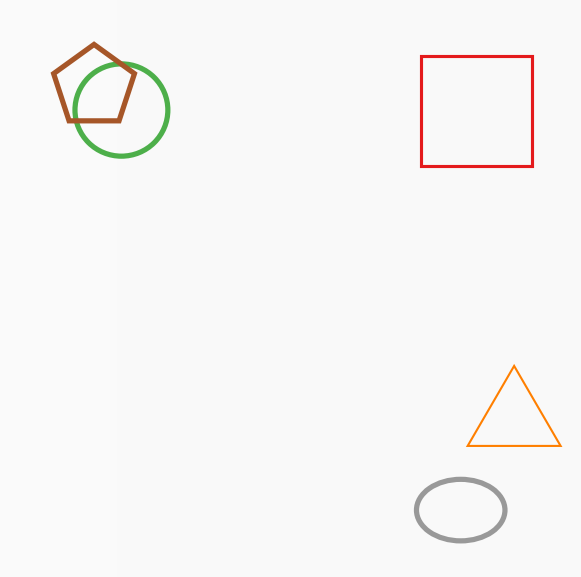[{"shape": "square", "thickness": 1.5, "radius": 0.48, "center": [0.82, 0.807]}, {"shape": "circle", "thickness": 2.5, "radius": 0.4, "center": [0.209, 0.809]}, {"shape": "triangle", "thickness": 1, "radius": 0.46, "center": [0.885, 0.273]}, {"shape": "pentagon", "thickness": 2.5, "radius": 0.37, "center": [0.162, 0.849]}, {"shape": "oval", "thickness": 2.5, "radius": 0.38, "center": [0.793, 0.116]}]